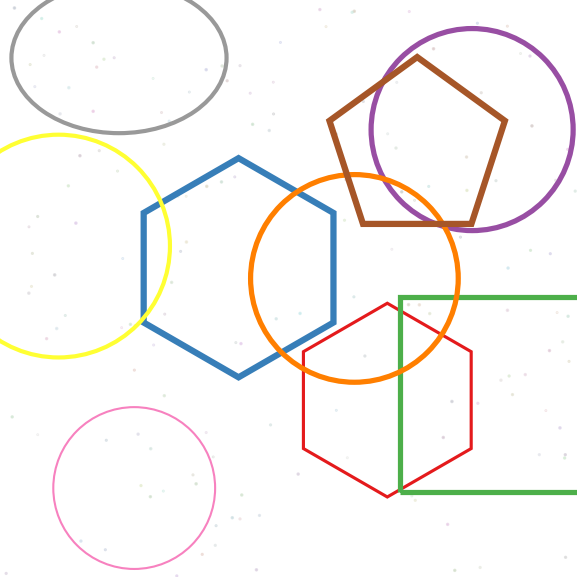[{"shape": "hexagon", "thickness": 1.5, "radius": 0.84, "center": [0.671, 0.306]}, {"shape": "hexagon", "thickness": 3, "radius": 0.95, "center": [0.413, 0.536]}, {"shape": "square", "thickness": 2.5, "radius": 0.84, "center": [0.86, 0.316]}, {"shape": "circle", "thickness": 2.5, "radius": 0.87, "center": [0.818, 0.775]}, {"shape": "circle", "thickness": 2.5, "radius": 0.9, "center": [0.614, 0.517]}, {"shape": "circle", "thickness": 2, "radius": 0.96, "center": [0.101, 0.573]}, {"shape": "pentagon", "thickness": 3, "radius": 0.8, "center": [0.722, 0.741]}, {"shape": "circle", "thickness": 1, "radius": 0.7, "center": [0.232, 0.154]}, {"shape": "oval", "thickness": 2, "radius": 0.93, "center": [0.206, 0.899]}]